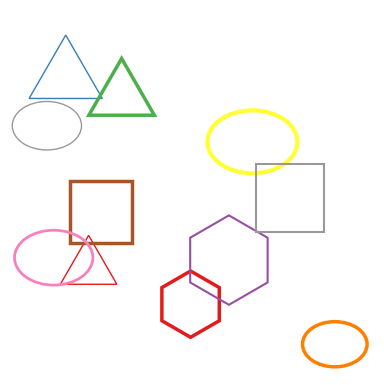[{"shape": "hexagon", "thickness": 2.5, "radius": 0.43, "center": [0.495, 0.21]}, {"shape": "triangle", "thickness": 1, "radius": 0.42, "center": [0.23, 0.304]}, {"shape": "triangle", "thickness": 1, "radius": 0.55, "center": [0.171, 0.799]}, {"shape": "triangle", "thickness": 2.5, "radius": 0.49, "center": [0.316, 0.75]}, {"shape": "hexagon", "thickness": 1.5, "radius": 0.58, "center": [0.595, 0.324]}, {"shape": "oval", "thickness": 2.5, "radius": 0.42, "center": [0.87, 0.106]}, {"shape": "oval", "thickness": 3, "radius": 0.58, "center": [0.656, 0.632]}, {"shape": "square", "thickness": 2.5, "radius": 0.4, "center": [0.262, 0.45]}, {"shape": "oval", "thickness": 2, "radius": 0.51, "center": [0.139, 0.331]}, {"shape": "square", "thickness": 1.5, "radius": 0.44, "center": [0.753, 0.485]}, {"shape": "oval", "thickness": 1, "radius": 0.45, "center": [0.122, 0.673]}]